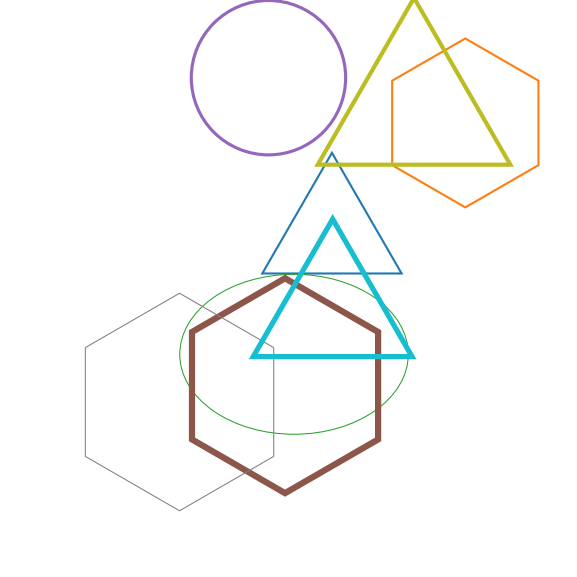[{"shape": "triangle", "thickness": 1, "radius": 0.7, "center": [0.575, 0.595]}, {"shape": "hexagon", "thickness": 1, "radius": 0.73, "center": [0.806, 0.786]}, {"shape": "oval", "thickness": 0.5, "radius": 0.99, "center": [0.509, 0.386]}, {"shape": "circle", "thickness": 1.5, "radius": 0.67, "center": [0.465, 0.865]}, {"shape": "hexagon", "thickness": 3, "radius": 0.93, "center": [0.494, 0.331]}, {"shape": "hexagon", "thickness": 0.5, "radius": 0.94, "center": [0.311, 0.303]}, {"shape": "triangle", "thickness": 2, "radius": 0.96, "center": [0.717, 0.81]}, {"shape": "triangle", "thickness": 2.5, "radius": 0.79, "center": [0.576, 0.461]}]